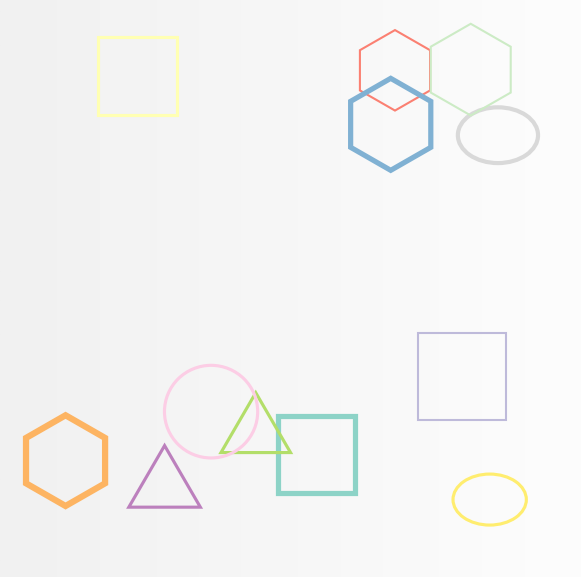[{"shape": "square", "thickness": 2.5, "radius": 0.33, "center": [0.544, 0.212]}, {"shape": "square", "thickness": 1.5, "radius": 0.34, "center": [0.237, 0.867]}, {"shape": "square", "thickness": 1, "radius": 0.38, "center": [0.794, 0.347]}, {"shape": "hexagon", "thickness": 1, "radius": 0.35, "center": [0.68, 0.877]}, {"shape": "hexagon", "thickness": 2.5, "radius": 0.4, "center": [0.672, 0.784]}, {"shape": "hexagon", "thickness": 3, "radius": 0.39, "center": [0.113, 0.202]}, {"shape": "triangle", "thickness": 1.5, "radius": 0.35, "center": [0.44, 0.25]}, {"shape": "circle", "thickness": 1.5, "radius": 0.4, "center": [0.363, 0.286]}, {"shape": "oval", "thickness": 2, "radius": 0.34, "center": [0.857, 0.765]}, {"shape": "triangle", "thickness": 1.5, "radius": 0.36, "center": [0.283, 0.156]}, {"shape": "hexagon", "thickness": 1, "radius": 0.4, "center": [0.81, 0.879]}, {"shape": "oval", "thickness": 1.5, "radius": 0.32, "center": [0.842, 0.134]}]